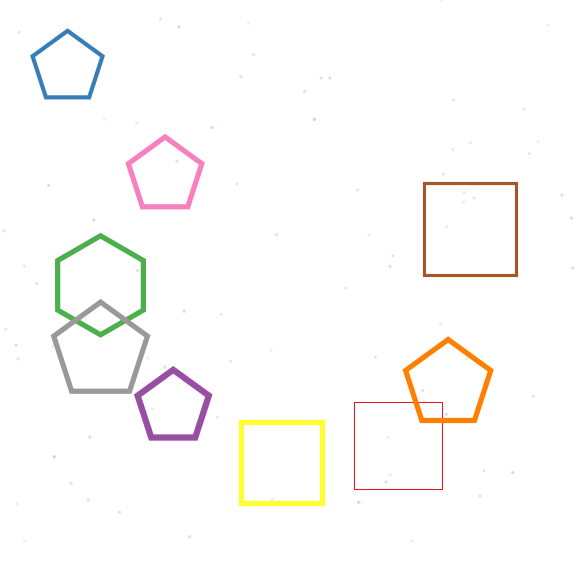[{"shape": "square", "thickness": 0.5, "radius": 0.38, "center": [0.689, 0.228]}, {"shape": "pentagon", "thickness": 2, "radius": 0.32, "center": [0.117, 0.882]}, {"shape": "hexagon", "thickness": 2.5, "radius": 0.43, "center": [0.174, 0.505]}, {"shape": "pentagon", "thickness": 3, "radius": 0.32, "center": [0.3, 0.294]}, {"shape": "pentagon", "thickness": 2.5, "radius": 0.39, "center": [0.776, 0.334]}, {"shape": "square", "thickness": 2.5, "radius": 0.35, "center": [0.488, 0.198]}, {"shape": "square", "thickness": 1.5, "radius": 0.4, "center": [0.814, 0.603]}, {"shape": "pentagon", "thickness": 2.5, "radius": 0.33, "center": [0.286, 0.695]}, {"shape": "pentagon", "thickness": 2.5, "radius": 0.43, "center": [0.174, 0.391]}]